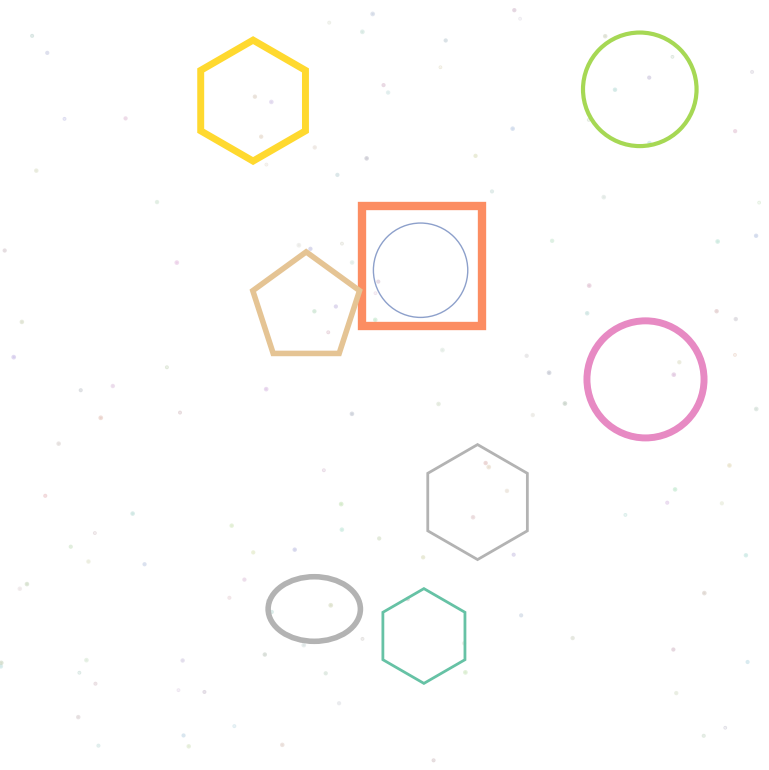[{"shape": "hexagon", "thickness": 1, "radius": 0.31, "center": [0.551, 0.174]}, {"shape": "square", "thickness": 3, "radius": 0.39, "center": [0.548, 0.654]}, {"shape": "circle", "thickness": 0.5, "radius": 0.31, "center": [0.546, 0.649]}, {"shape": "circle", "thickness": 2.5, "radius": 0.38, "center": [0.838, 0.507]}, {"shape": "circle", "thickness": 1.5, "radius": 0.37, "center": [0.831, 0.884]}, {"shape": "hexagon", "thickness": 2.5, "radius": 0.39, "center": [0.329, 0.869]}, {"shape": "pentagon", "thickness": 2, "radius": 0.36, "center": [0.398, 0.6]}, {"shape": "hexagon", "thickness": 1, "radius": 0.37, "center": [0.62, 0.348]}, {"shape": "oval", "thickness": 2, "radius": 0.3, "center": [0.408, 0.209]}]